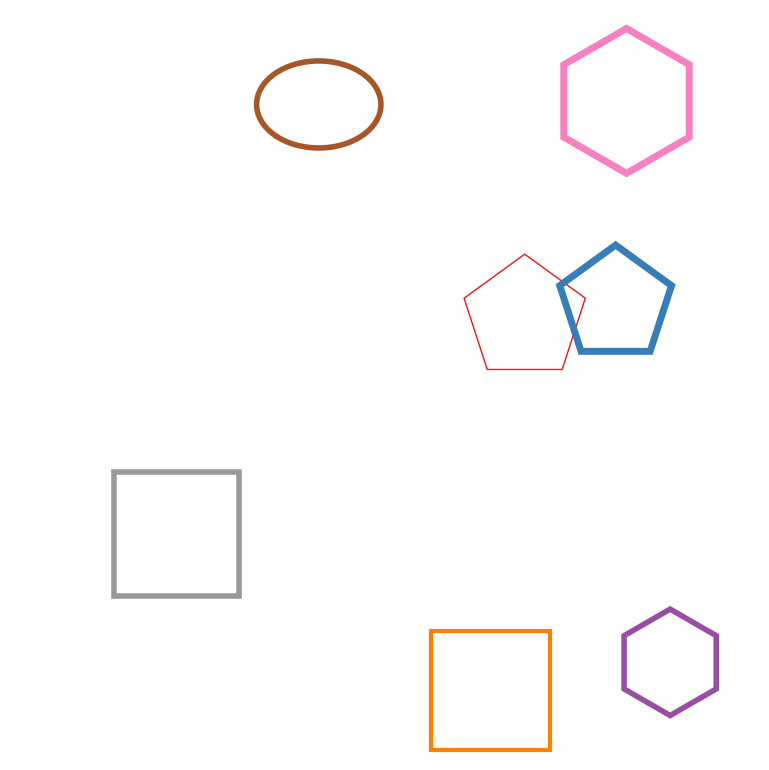[{"shape": "pentagon", "thickness": 0.5, "radius": 0.41, "center": [0.681, 0.587]}, {"shape": "pentagon", "thickness": 2.5, "radius": 0.38, "center": [0.8, 0.605]}, {"shape": "hexagon", "thickness": 2, "radius": 0.35, "center": [0.87, 0.14]}, {"shape": "square", "thickness": 1.5, "radius": 0.39, "center": [0.637, 0.103]}, {"shape": "oval", "thickness": 2, "radius": 0.4, "center": [0.414, 0.864]}, {"shape": "hexagon", "thickness": 2.5, "radius": 0.47, "center": [0.814, 0.869]}, {"shape": "square", "thickness": 2, "radius": 0.4, "center": [0.229, 0.307]}]